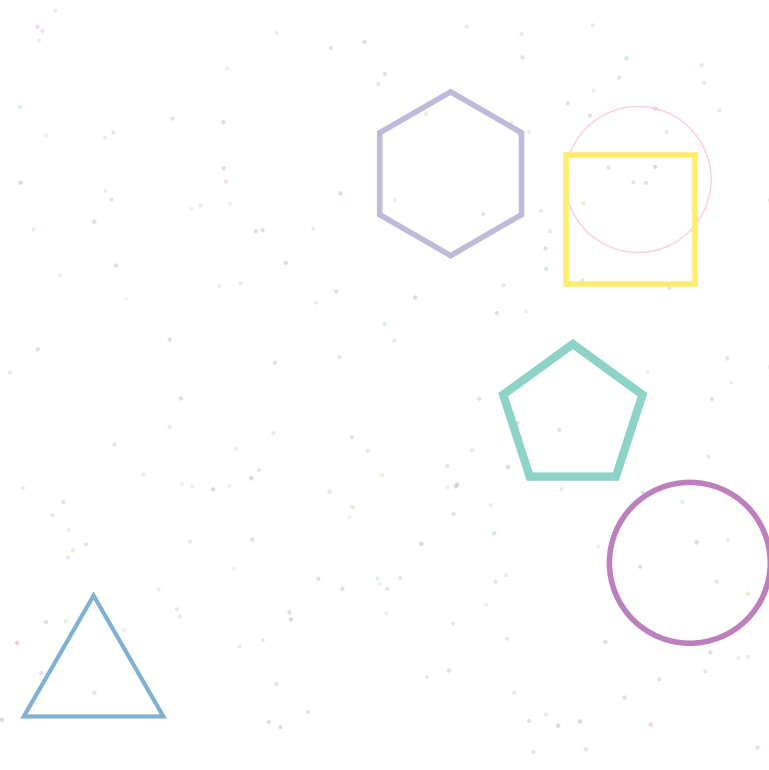[{"shape": "pentagon", "thickness": 3, "radius": 0.48, "center": [0.744, 0.458]}, {"shape": "hexagon", "thickness": 2, "radius": 0.53, "center": [0.585, 0.774]}, {"shape": "triangle", "thickness": 1.5, "radius": 0.52, "center": [0.122, 0.122]}, {"shape": "circle", "thickness": 0.5, "radius": 0.47, "center": [0.829, 0.767]}, {"shape": "circle", "thickness": 2, "radius": 0.52, "center": [0.896, 0.269]}, {"shape": "square", "thickness": 2, "radius": 0.42, "center": [0.818, 0.715]}]